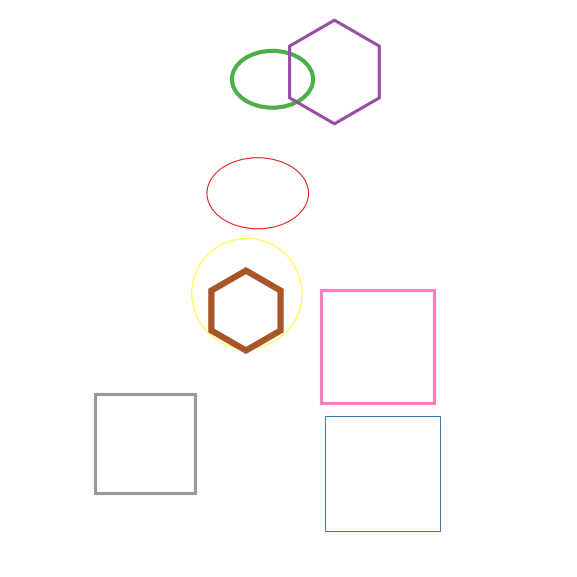[{"shape": "oval", "thickness": 0.5, "radius": 0.44, "center": [0.446, 0.664]}, {"shape": "square", "thickness": 0.5, "radius": 0.5, "center": [0.662, 0.179]}, {"shape": "oval", "thickness": 2, "radius": 0.35, "center": [0.472, 0.862]}, {"shape": "hexagon", "thickness": 1.5, "radius": 0.45, "center": [0.579, 0.874]}, {"shape": "circle", "thickness": 0.5, "radius": 0.48, "center": [0.427, 0.491]}, {"shape": "hexagon", "thickness": 3, "radius": 0.35, "center": [0.426, 0.461]}, {"shape": "square", "thickness": 1.5, "radius": 0.49, "center": [0.653, 0.399]}, {"shape": "square", "thickness": 1.5, "radius": 0.43, "center": [0.251, 0.231]}]